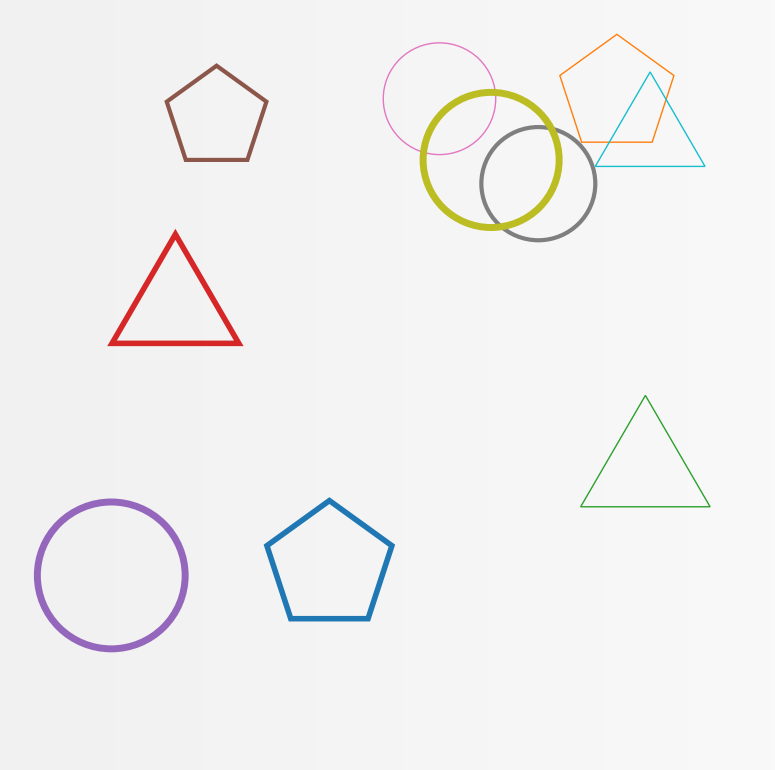[{"shape": "pentagon", "thickness": 2, "radius": 0.42, "center": [0.425, 0.265]}, {"shape": "pentagon", "thickness": 0.5, "radius": 0.39, "center": [0.796, 0.878]}, {"shape": "triangle", "thickness": 0.5, "radius": 0.48, "center": [0.833, 0.39]}, {"shape": "triangle", "thickness": 2, "radius": 0.47, "center": [0.226, 0.601]}, {"shape": "circle", "thickness": 2.5, "radius": 0.48, "center": [0.144, 0.253]}, {"shape": "pentagon", "thickness": 1.5, "radius": 0.34, "center": [0.279, 0.847]}, {"shape": "circle", "thickness": 0.5, "radius": 0.36, "center": [0.567, 0.872]}, {"shape": "circle", "thickness": 1.5, "radius": 0.37, "center": [0.695, 0.761]}, {"shape": "circle", "thickness": 2.5, "radius": 0.44, "center": [0.634, 0.792]}, {"shape": "triangle", "thickness": 0.5, "radius": 0.41, "center": [0.839, 0.825]}]